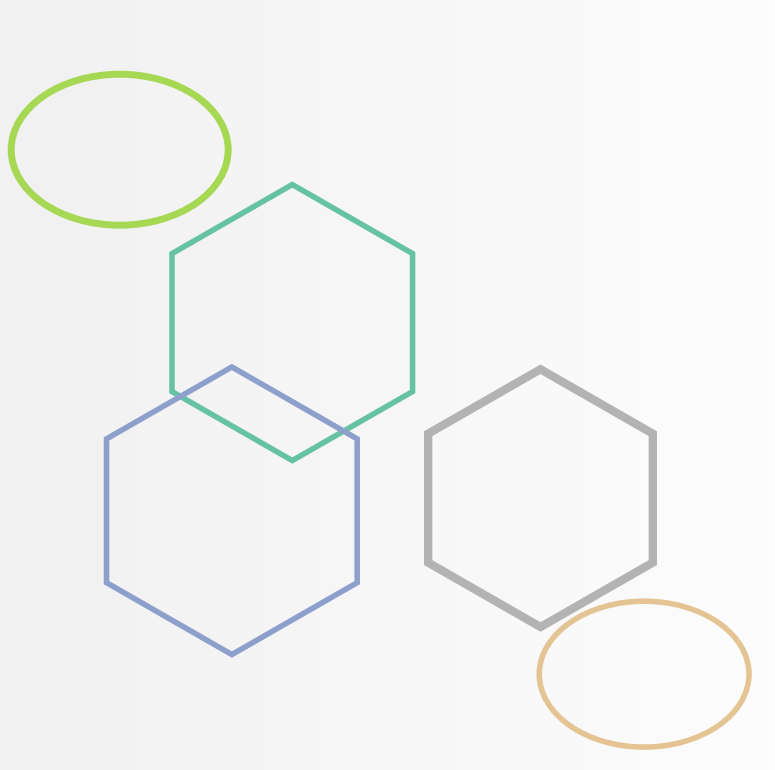[{"shape": "hexagon", "thickness": 2, "radius": 0.9, "center": [0.377, 0.581]}, {"shape": "hexagon", "thickness": 2, "radius": 0.93, "center": [0.299, 0.337]}, {"shape": "oval", "thickness": 2.5, "radius": 0.7, "center": [0.154, 0.806]}, {"shape": "oval", "thickness": 2, "radius": 0.68, "center": [0.831, 0.124]}, {"shape": "hexagon", "thickness": 3, "radius": 0.84, "center": [0.697, 0.353]}]